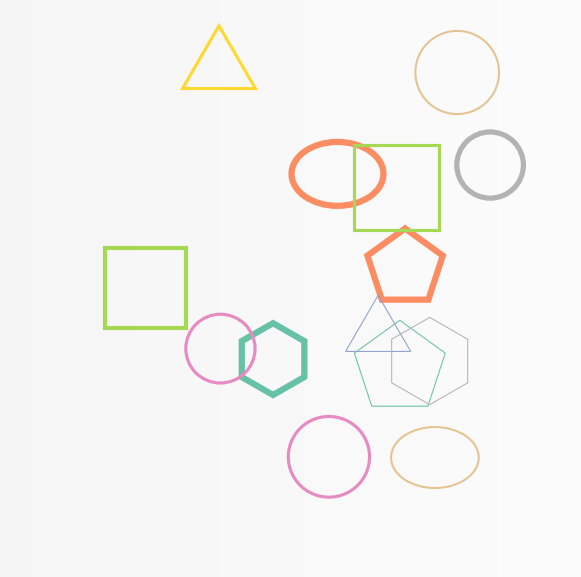[{"shape": "pentagon", "thickness": 0.5, "radius": 0.41, "center": [0.688, 0.362]}, {"shape": "hexagon", "thickness": 3, "radius": 0.31, "center": [0.47, 0.377]}, {"shape": "pentagon", "thickness": 3, "radius": 0.34, "center": [0.697, 0.535]}, {"shape": "oval", "thickness": 3, "radius": 0.4, "center": [0.581, 0.698]}, {"shape": "triangle", "thickness": 0.5, "radius": 0.32, "center": [0.651, 0.423]}, {"shape": "circle", "thickness": 1.5, "radius": 0.3, "center": [0.379, 0.395]}, {"shape": "circle", "thickness": 1.5, "radius": 0.35, "center": [0.566, 0.208]}, {"shape": "square", "thickness": 2, "radius": 0.35, "center": [0.25, 0.5]}, {"shape": "square", "thickness": 1.5, "radius": 0.37, "center": [0.682, 0.675]}, {"shape": "triangle", "thickness": 1.5, "radius": 0.36, "center": [0.377, 0.882]}, {"shape": "circle", "thickness": 1, "radius": 0.36, "center": [0.787, 0.874]}, {"shape": "oval", "thickness": 1, "radius": 0.38, "center": [0.748, 0.207]}, {"shape": "hexagon", "thickness": 0.5, "radius": 0.38, "center": [0.739, 0.374]}, {"shape": "circle", "thickness": 2.5, "radius": 0.29, "center": [0.843, 0.713]}]